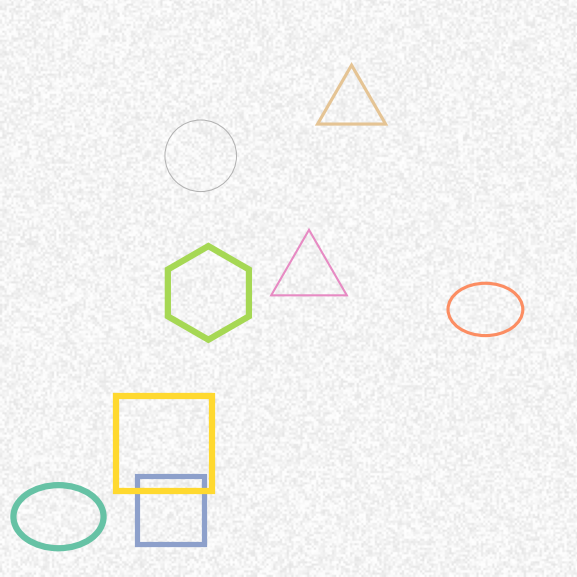[{"shape": "oval", "thickness": 3, "radius": 0.39, "center": [0.101, 0.104]}, {"shape": "oval", "thickness": 1.5, "radius": 0.32, "center": [0.841, 0.463]}, {"shape": "square", "thickness": 2.5, "radius": 0.29, "center": [0.295, 0.116]}, {"shape": "triangle", "thickness": 1, "radius": 0.38, "center": [0.535, 0.526]}, {"shape": "hexagon", "thickness": 3, "radius": 0.41, "center": [0.361, 0.492]}, {"shape": "square", "thickness": 3, "radius": 0.41, "center": [0.284, 0.231]}, {"shape": "triangle", "thickness": 1.5, "radius": 0.34, "center": [0.609, 0.818]}, {"shape": "circle", "thickness": 0.5, "radius": 0.31, "center": [0.348, 0.729]}]